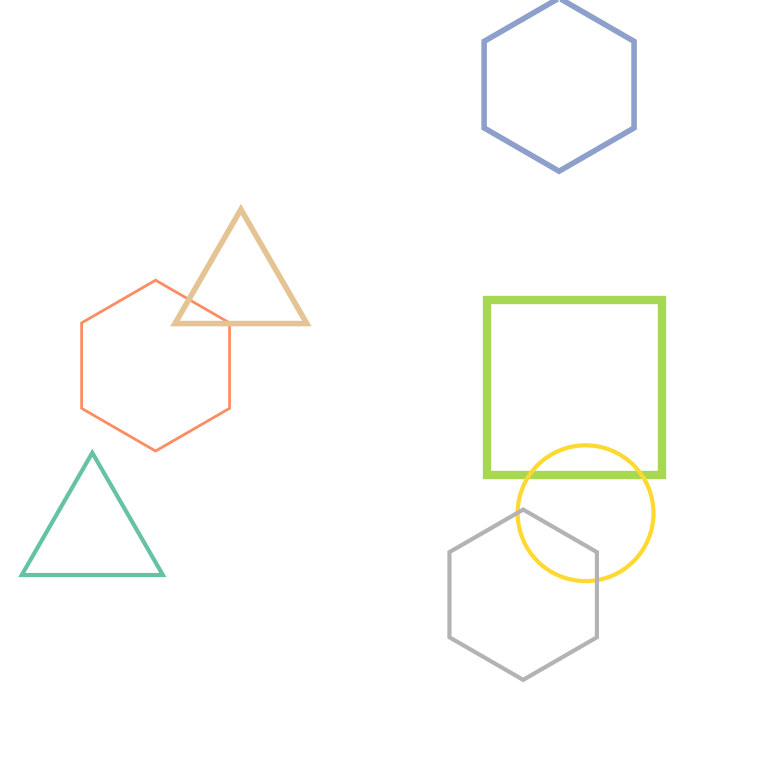[{"shape": "triangle", "thickness": 1.5, "radius": 0.53, "center": [0.12, 0.306]}, {"shape": "hexagon", "thickness": 1, "radius": 0.55, "center": [0.202, 0.525]}, {"shape": "hexagon", "thickness": 2, "radius": 0.56, "center": [0.726, 0.89]}, {"shape": "square", "thickness": 3, "radius": 0.57, "center": [0.746, 0.497]}, {"shape": "circle", "thickness": 1.5, "radius": 0.44, "center": [0.76, 0.333]}, {"shape": "triangle", "thickness": 2, "radius": 0.49, "center": [0.313, 0.629]}, {"shape": "hexagon", "thickness": 1.5, "radius": 0.55, "center": [0.679, 0.228]}]